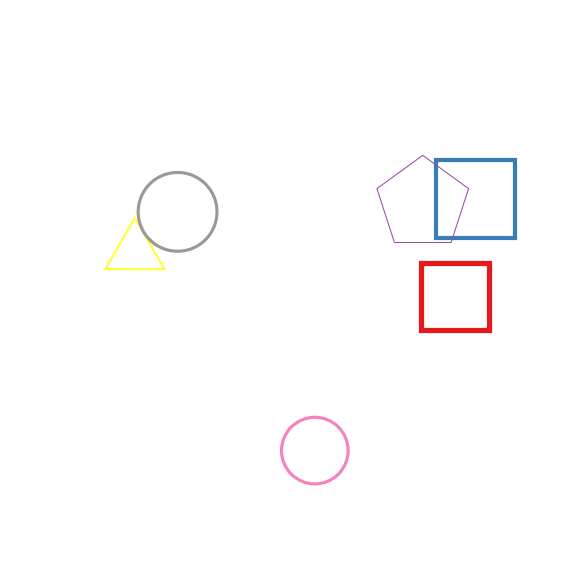[{"shape": "square", "thickness": 2.5, "radius": 0.29, "center": [0.788, 0.486]}, {"shape": "square", "thickness": 2, "radius": 0.34, "center": [0.824, 0.654]}, {"shape": "pentagon", "thickness": 0.5, "radius": 0.42, "center": [0.732, 0.647]}, {"shape": "triangle", "thickness": 1, "radius": 0.3, "center": [0.234, 0.563]}, {"shape": "circle", "thickness": 1.5, "radius": 0.29, "center": [0.545, 0.219]}, {"shape": "circle", "thickness": 1.5, "radius": 0.34, "center": [0.308, 0.632]}]